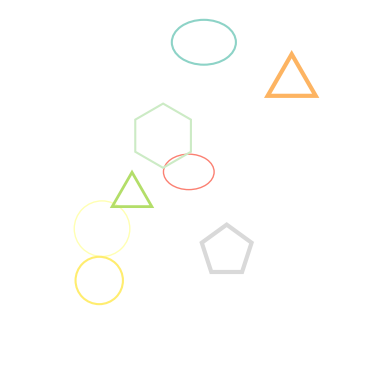[{"shape": "oval", "thickness": 1.5, "radius": 0.42, "center": [0.53, 0.89]}, {"shape": "circle", "thickness": 1, "radius": 0.36, "center": [0.265, 0.406]}, {"shape": "oval", "thickness": 1, "radius": 0.33, "center": [0.49, 0.554]}, {"shape": "triangle", "thickness": 3, "radius": 0.36, "center": [0.758, 0.787]}, {"shape": "triangle", "thickness": 2, "radius": 0.3, "center": [0.343, 0.493]}, {"shape": "pentagon", "thickness": 3, "radius": 0.34, "center": [0.589, 0.349]}, {"shape": "hexagon", "thickness": 1.5, "radius": 0.42, "center": [0.424, 0.648]}, {"shape": "circle", "thickness": 1.5, "radius": 0.31, "center": [0.258, 0.271]}]